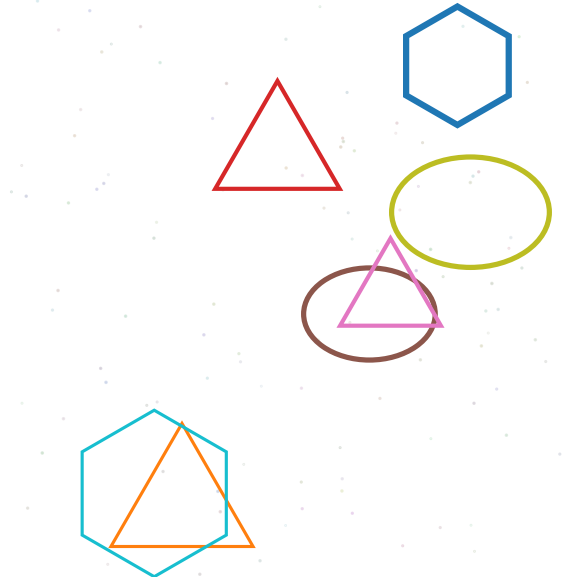[{"shape": "hexagon", "thickness": 3, "radius": 0.51, "center": [0.792, 0.885]}, {"shape": "triangle", "thickness": 1.5, "radius": 0.71, "center": [0.315, 0.124]}, {"shape": "triangle", "thickness": 2, "radius": 0.62, "center": [0.48, 0.734]}, {"shape": "oval", "thickness": 2.5, "radius": 0.57, "center": [0.64, 0.455]}, {"shape": "triangle", "thickness": 2, "radius": 0.5, "center": [0.676, 0.486]}, {"shape": "oval", "thickness": 2.5, "radius": 0.68, "center": [0.815, 0.632]}, {"shape": "hexagon", "thickness": 1.5, "radius": 0.72, "center": [0.267, 0.145]}]